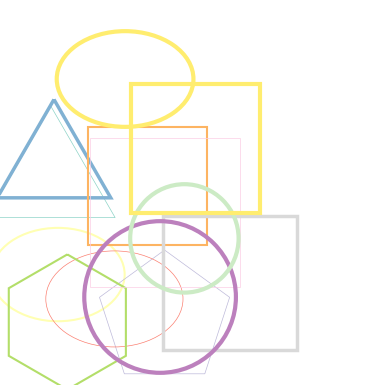[{"shape": "triangle", "thickness": 0.5, "radius": 0.96, "center": [0.132, 0.531]}, {"shape": "oval", "thickness": 1.5, "radius": 0.87, "center": [0.151, 0.287]}, {"shape": "pentagon", "thickness": 0.5, "radius": 0.89, "center": [0.427, 0.173]}, {"shape": "oval", "thickness": 0.5, "radius": 0.89, "center": [0.297, 0.224]}, {"shape": "triangle", "thickness": 2.5, "radius": 0.85, "center": [0.14, 0.571]}, {"shape": "square", "thickness": 1.5, "radius": 0.77, "center": [0.384, 0.517]}, {"shape": "hexagon", "thickness": 1.5, "radius": 0.88, "center": [0.175, 0.164]}, {"shape": "square", "thickness": 0.5, "radius": 0.97, "center": [0.428, 0.447]}, {"shape": "square", "thickness": 2.5, "radius": 0.87, "center": [0.597, 0.265]}, {"shape": "circle", "thickness": 3, "radius": 0.98, "center": [0.416, 0.229]}, {"shape": "circle", "thickness": 3, "radius": 0.7, "center": [0.479, 0.381]}, {"shape": "oval", "thickness": 3, "radius": 0.89, "center": [0.325, 0.795]}, {"shape": "square", "thickness": 3, "radius": 0.84, "center": [0.508, 0.615]}]